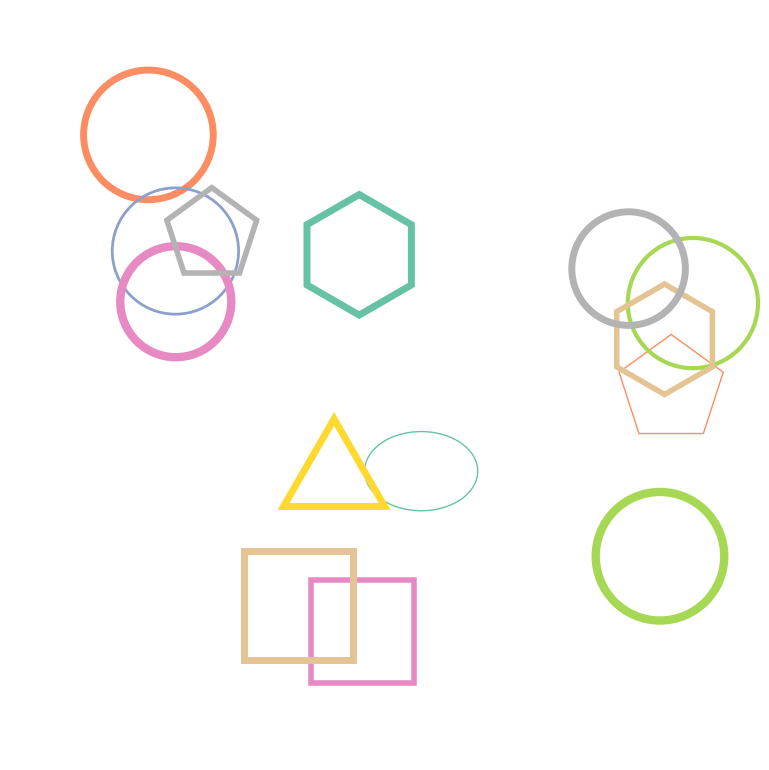[{"shape": "hexagon", "thickness": 2.5, "radius": 0.39, "center": [0.466, 0.669]}, {"shape": "oval", "thickness": 0.5, "radius": 0.37, "center": [0.547, 0.388]}, {"shape": "pentagon", "thickness": 0.5, "radius": 0.36, "center": [0.872, 0.495]}, {"shape": "circle", "thickness": 2.5, "radius": 0.42, "center": [0.193, 0.825]}, {"shape": "circle", "thickness": 1, "radius": 0.41, "center": [0.228, 0.674]}, {"shape": "circle", "thickness": 3, "radius": 0.36, "center": [0.228, 0.608]}, {"shape": "square", "thickness": 2, "radius": 0.33, "center": [0.471, 0.18]}, {"shape": "circle", "thickness": 3, "radius": 0.42, "center": [0.857, 0.278]}, {"shape": "circle", "thickness": 1.5, "radius": 0.42, "center": [0.9, 0.606]}, {"shape": "triangle", "thickness": 2.5, "radius": 0.38, "center": [0.434, 0.38]}, {"shape": "square", "thickness": 2.5, "radius": 0.35, "center": [0.388, 0.214]}, {"shape": "hexagon", "thickness": 2, "radius": 0.36, "center": [0.863, 0.559]}, {"shape": "circle", "thickness": 2.5, "radius": 0.37, "center": [0.816, 0.651]}, {"shape": "pentagon", "thickness": 2, "radius": 0.31, "center": [0.275, 0.695]}]